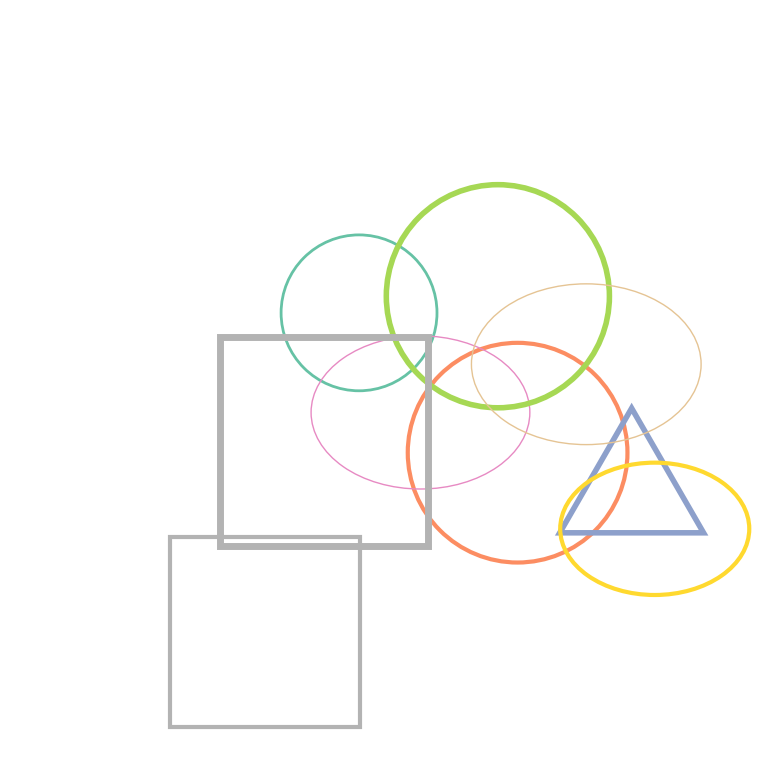[{"shape": "circle", "thickness": 1, "radius": 0.51, "center": [0.466, 0.594]}, {"shape": "circle", "thickness": 1.5, "radius": 0.71, "center": [0.672, 0.412]}, {"shape": "triangle", "thickness": 2, "radius": 0.54, "center": [0.82, 0.362]}, {"shape": "oval", "thickness": 0.5, "radius": 0.71, "center": [0.546, 0.464]}, {"shape": "circle", "thickness": 2, "radius": 0.72, "center": [0.647, 0.615]}, {"shape": "oval", "thickness": 1.5, "radius": 0.61, "center": [0.85, 0.313]}, {"shape": "oval", "thickness": 0.5, "radius": 0.75, "center": [0.761, 0.527]}, {"shape": "square", "thickness": 1.5, "radius": 0.62, "center": [0.344, 0.179]}, {"shape": "square", "thickness": 2.5, "radius": 0.68, "center": [0.421, 0.426]}]